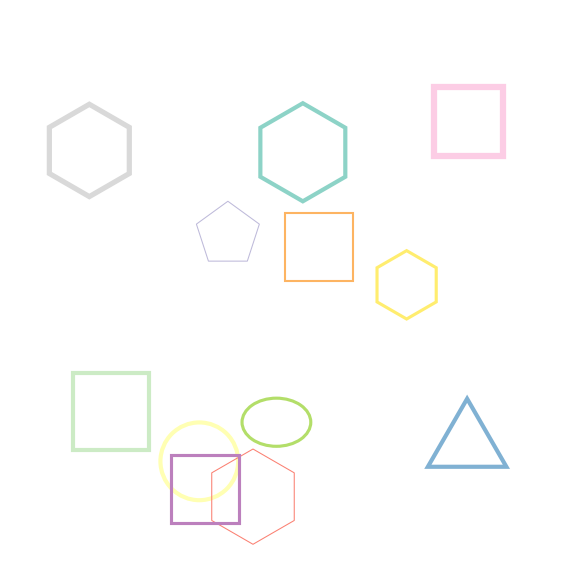[{"shape": "hexagon", "thickness": 2, "radius": 0.42, "center": [0.524, 0.735]}, {"shape": "circle", "thickness": 2, "radius": 0.34, "center": [0.345, 0.2]}, {"shape": "pentagon", "thickness": 0.5, "radius": 0.29, "center": [0.395, 0.593]}, {"shape": "hexagon", "thickness": 0.5, "radius": 0.41, "center": [0.438, 0.139]}, {"shape": "triangle", "thickness": 2, "radius": 0.39, "center": [0.809, 0.23]}, {"shape": "square", "thickness": 1, "radius": 0.3, "center": [0.553, 0.572]}, {"shape": "oval", "thickness": 1.5, "radius": 0.3, "center": [0.479, 0.268]}, {"shape": "square", "thickness": 3, "radius": 0.3, "center": [0.811, 0.788]}, {"shape": "hexagon", "thickness": 2.5, "radius": 0.4, "center": [0.155, 0.739]}, {"shape": "square", "thickness": 1.5, "radius": 0.3, "center": [0.355, 0.152]}, {"shape": "square", "thickness": 2, "radius": 0.33, "center": [0.192, 0.287]}, {"shape": "hexagon", "thickness": 1.5, "radius": 0.3, "center": [0.704, 0.506]}]